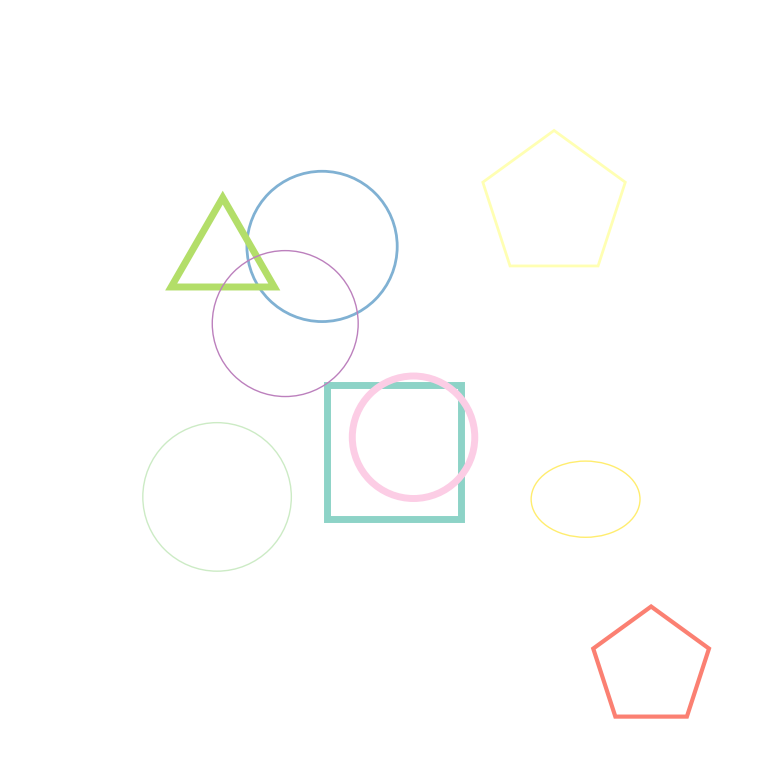[{"shape": "square", "thickness": 2.5, "radius": 0.44, "center": [0.512, 0.413]}, {"shape": "pentagon", "thickness": 1, "radius": 0.49, "center": [0.72, 0.733]}, {"shape": "pentagon", "thickness": 1.5, "radius": 0.4, "center": [0.846, 0.133]}, {"shape": "circle", "thickness": 1, "radius": 0.49, "center": [0.418, 0.68]}, {"shape": "triangle", "thickness": 2.5, "radius": 0.39, "center": [0.289, 0.666]}, {"shape": "circle", "thickness": 2.5, "radius": 0.4, "center": [0.537, 0.432]}, {"shape": "circle", "thickness": 0.5, "radius": 0.47, "center": [0.37, 0.58]}, {"shape": "circle", "thickness": 0.5, "radius": 0.48, "center": [0.282, 0.355]}, {"shape": "oval", "thickness": 0.5, "radius": 0.35, "center": [0.76, 0.352]}]